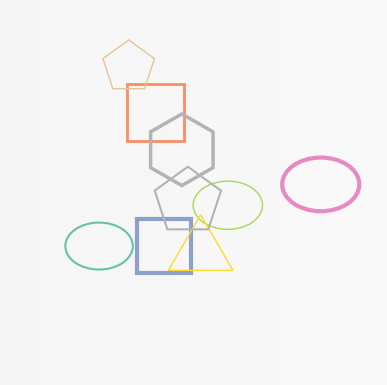[{"shape": "oval", "thickness": 1.5, "radius": 0.44, "center": [0.256, 0.361]}, {"shape": "square", "thickness": 2, "radius": 0.37, "center": [0.402, 0.708]}, {"shape": "square", "thickness": 3, "radius": 0.35, "center": [0.424, 0.361]}, {"shape": "oval", "thickness": 3, "radius": 0.5, "center": [0.828, 0.521]}, {"shape": "oval", "thickness": 1, "radius": 0.45, "center": [0.588, 0.467]}, {"shape": "triangle", "thickness": 1, "radius": 0.48, "center": [0.518, 0.346]}, {"shape": "pentagon", "thickness": 1, "radius": 0.35, "center": [0.332, 0.826]}, {"shape": "pentagon", "thickness": 1.5, "radius": 0.45, "center": [0.485, 0.477]}, {"shape": "hexagon", "thickness": 2.5, "radius": 0.47, "center": [0.469, 0.611]}]